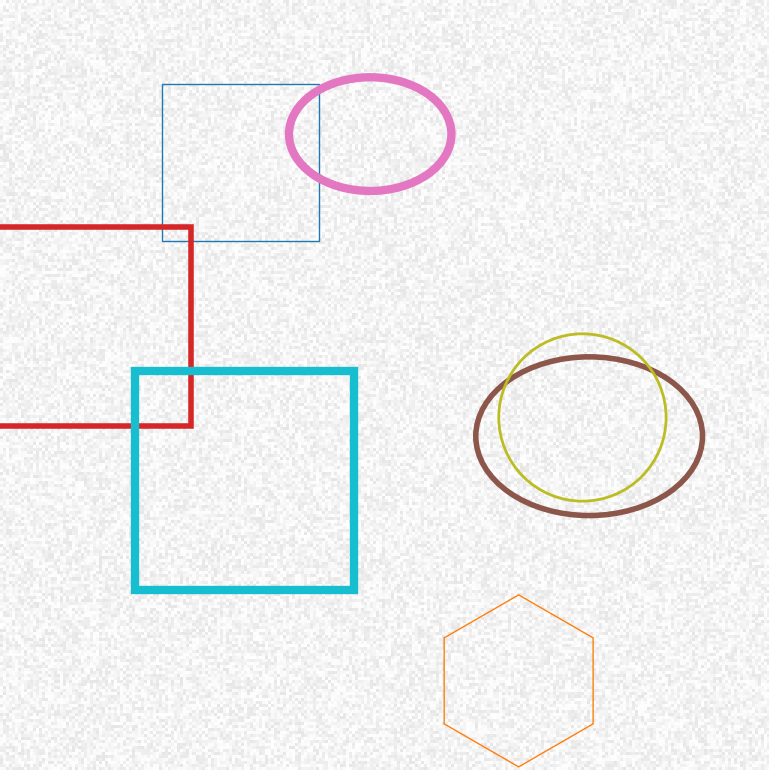[{"shape": "square", "thickness": 0.5, "radius": 0.51, "center": [0.312, 0.789]}, {"shape": "hexagon", "thickness": 0.5, "radius": 0.56, "center": [0.674, 0.116]}, {"shape": "square", "thickness": 2, "radius": 0.64, "center": [0.12, 0.576]}, {"shape": "oval", "thickness": 2, "radius": 0.74, "center": [0.765, 0.434]}, {"shape": "oval", "thickness": 3, "radius": 0.53, "center": [0.481, 0.826]}, {"shape": "circle", "thickness": 1, "radius": 0.54, "center": [0.756, 0.458]}, {"shape": "square", "thickness": 3, "radius": 0.71, "center": [0.317, 0.376]}]